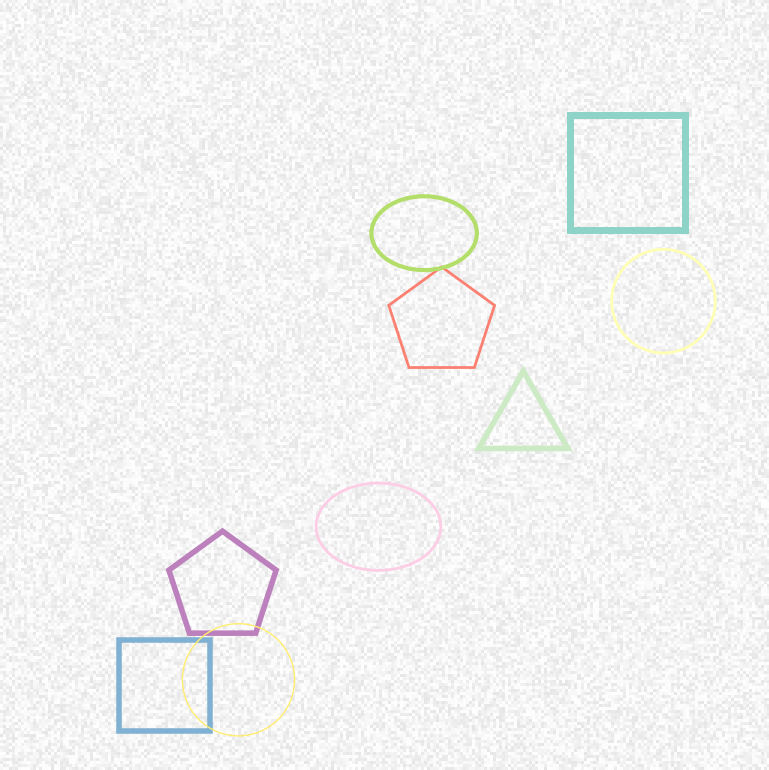[{"shape": "square", "thickness": 2.5, "radius": 0.37, "center": [0.815, 0.776]}, {"shape": "circle", "thickness": 1, "radius": 0.34, "center": [0.862, 0.609]}, {"shape": "pentagon", "thickness": 1, "radius": 0.36, "center": [0.574, 0.581]}, {"shape": "square", "thickness": 2, "radius": 0.29, "center": [0.213, 0.11]}, {"shape": "oval", "thickness": 1.5, "radius": 0.34, "center": [0.551, 0.697]}, {"shape": "oval", "thickness": 1, "radius": 0.41, "center": [0.492, 0.316]}, {"shape": "pentagon", "thickness": 2, "radius": 0.37, "center": [0.289, 0.237]}, {"shape": "triangle", "thickness": 2, "radius": 0.33, "center": [0.68, 0.451]}, {"shape": "circle", "thickness": 0.5, "radius": 0.36, "center": [0.31, 0.117]}]